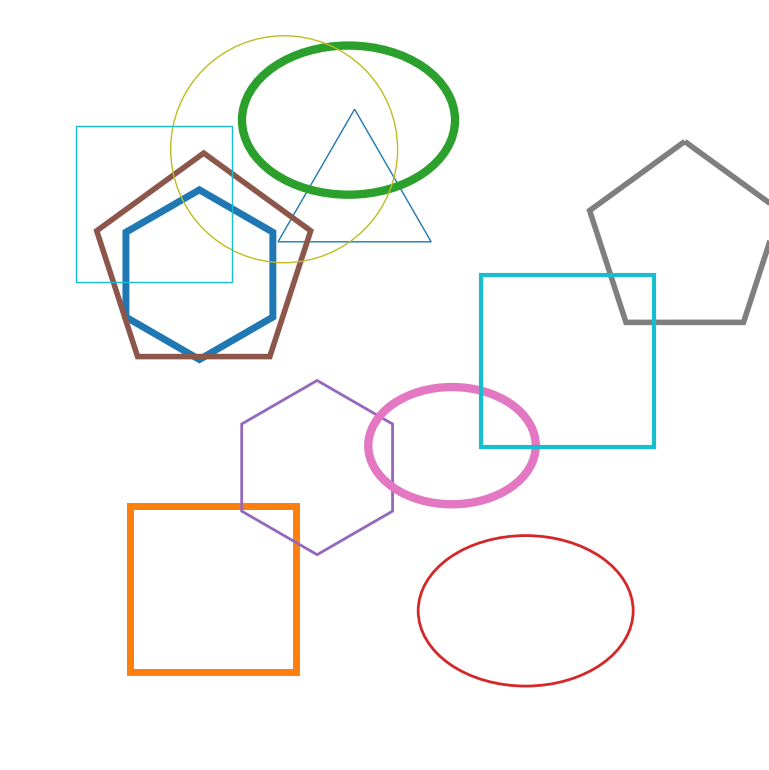[{"shape": "hexagon", "thickness": 2.5, "radius": 0.55, "center": [0.259, 0.643]}, {"shape": "triangle", "thickness": 0.5, "radius": 0.57, "center": [0.461, 0.743]}, {"shape": "square", "thickness": 2.5, "radius": 0.54, "center": [0.276, 0.235]}, {"shape": "oval", "thickness": 3, "radius": 0.69, "center": [0.453, 0.844]}, {"shape": "oval", "thickness": 1, "radius": 0.7, "center": [0.683, 0.207]}, {"shape": "hexagon", "thickness": 1, "radius": 0.57, "center": [0.412, 0.393]}, {"shape": "pentagon", "thickness": 2, "radius": 0.73, "center": [0.265, 0.655]}, {"shape": "oval", "thickness": 3, "radius": 0.54, "center": [0.587, 0.421]}, {"shape": "pentagon", "thickness": 2, "radius": 0.65, "center": [0.889, 0.686]}, {"shape": "circle", "thickness": 0.5, "radius": 0.74, "center": [0.369, 0.806]}, {"shape": "square", "thickness": 1.5, "radius": 0.56, "center": [0.737, 0.531]}, {"shape": "square", "thickness": 0.5, "radius": 0.51, "center": [0.2, 0.735]}]